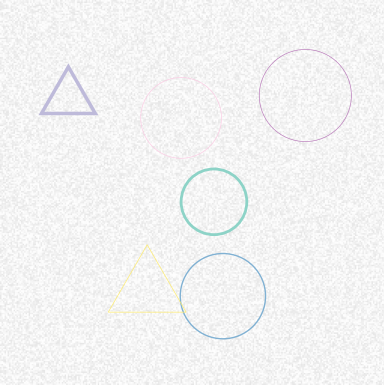[{"shape": "circle", "thickness": 2, "radius": 0.43, "center": [0.556, 0.476]}, {"shape": "triangle", "thickness": 2.5, "radius": 0.4, "center": [0.178, 0.746]}, {"shape": "circle", "thickness": 1, "radius": 0.55, "center": [0.579, 0.231]}, {"shape": "circle", "thickness": 0.5, "radius": 0.52, "center": [0.47, 0.694]}, {"shape": "circle", "thickness": 0.5, "radius": 0.6, "center": [0.793, 0.752]}, {"shape": "triangle", "thickness": 0.5, "radius": 0.58, "center": [0.382, 0.248]}]